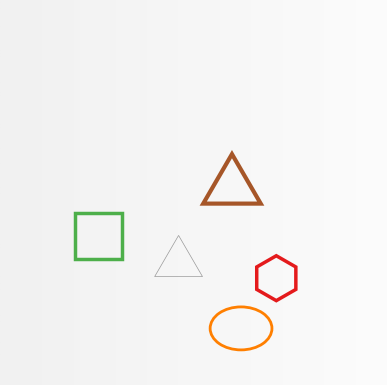[{"shape": "hexagon", "thickness": 2.5, "radius": 0.29, "center": [0.713, 0.277]}, {"shape": "square", "thickness": 2.5, "radius": 0.3, "center": [0.254, 0.388]}, {"shape": "oval", "thickness": 2, "radius": 0.4, "center": [0.622, 0.147]}, {"shape": "triangle", "thickness": 3, "radius": 0.43, "center": [0.599, 0.514]}, {"shape": "triangle", "thickness": 0.5, "radius": 0.36, "center": [0.461, 0.317]}]